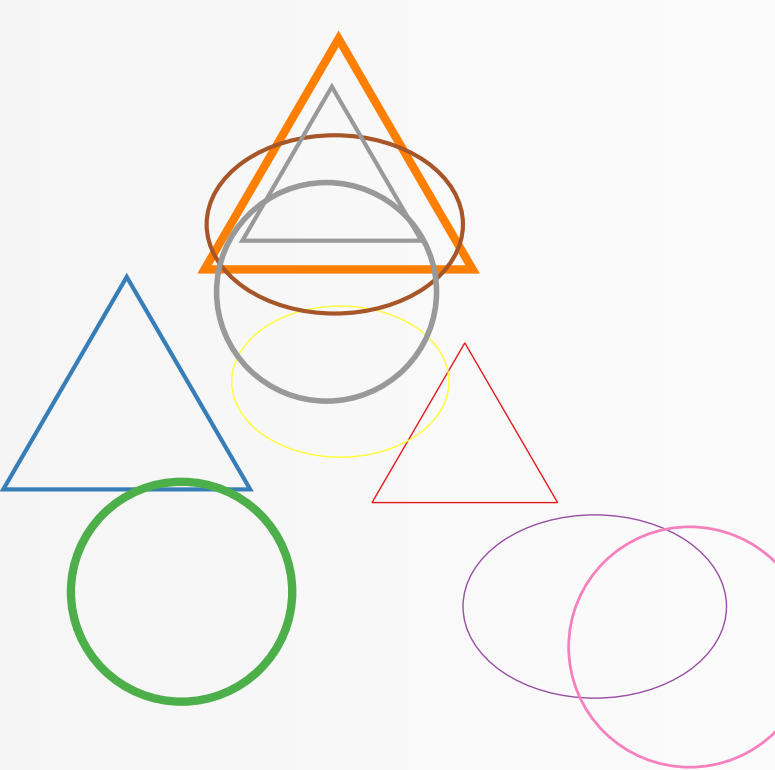[{"shape": "triangle", "thickness": 0.5, "radius": 0.69, "center": [0.6, 0.416]}, {"shape": "triangle", "thickness": 1.5, "radius": 0.92, "center": [0.164, 0.456]}, {"shape": "circle", "thickness": 3, "radius": 0.71, "center": [0.234, 0.232]}, {"shape": "oval", "thickness": 0.5, "radius": 0.85, "center": [0.767, 0.212]}, {"shape": "triangle", "thickness": 3, "radius": 1.0, "center": [0.437, 0.75]}, {"shape": "oval", "thickness": 0.5, "radius": 0.7, "center": [0.439, 0.504]}, {"shape": "oval", "thickness": 1.5, "radius": 0.83, "center": [0.432, 0.709]}, {"shape": "circle", "thickness": 1, "radius": 0.78, "center": [0.89, 0.16]}, {"shape": "triangle", "thickness": 1.5, "radius": 0.67, "center": [0.428, 0.754]}, {"shape": "circle", "thickness": 2, "radius": 0.71, "center": [0.421, 0.621]}]